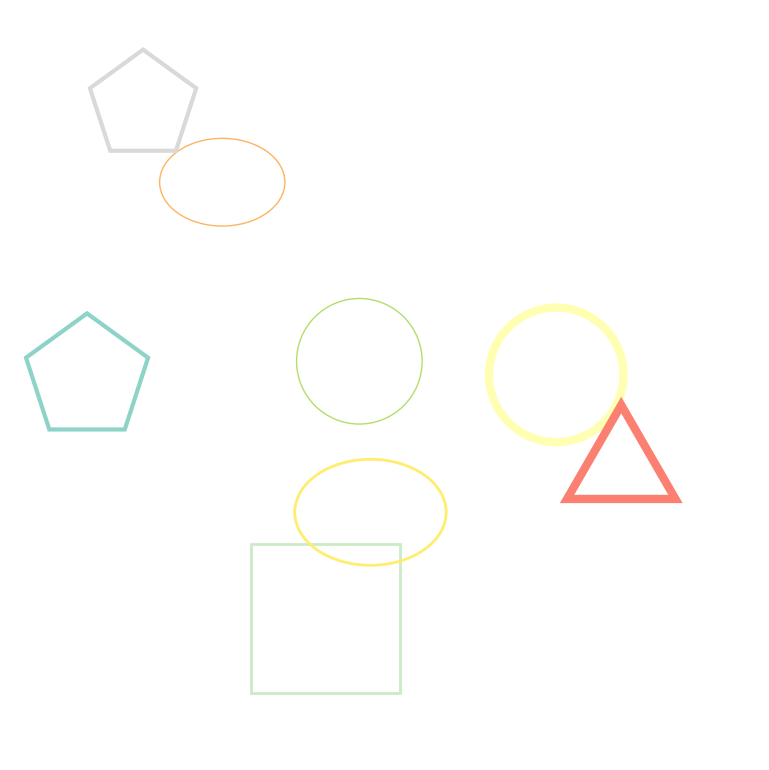[{"shape": "pentagon", "thickness": 1.5, "radius": 0.42, "center": [0.113, 0.51]}, {"shape": "circle", "thickness": 3, "radius": 0.44, "center": [0.722, 0.513]}, {"shape": "triangle", "thickness": 3, "radius": 0.41, "center": [0.807, 0.393]}, {"shape": "oval", "thickness": 0.5, "radius": 0.41, "center": [0.289, 0.763]}, {"shape": "circle", "thickness": 0.5, "radius": 0.41, "center": [0.467, 0.531]}, {"shape": "pentagon", "thickness": 1.5, "radius": 0.36, "center": [0.186, 0.863]}, {"shape": "square", "thickness": 1, "radius": 0.48, "center": [0.423, 0.197]}, {"shape": "oval", "thickness": 1, "radius": 0.49, "center": [0.481, 0.335]}]